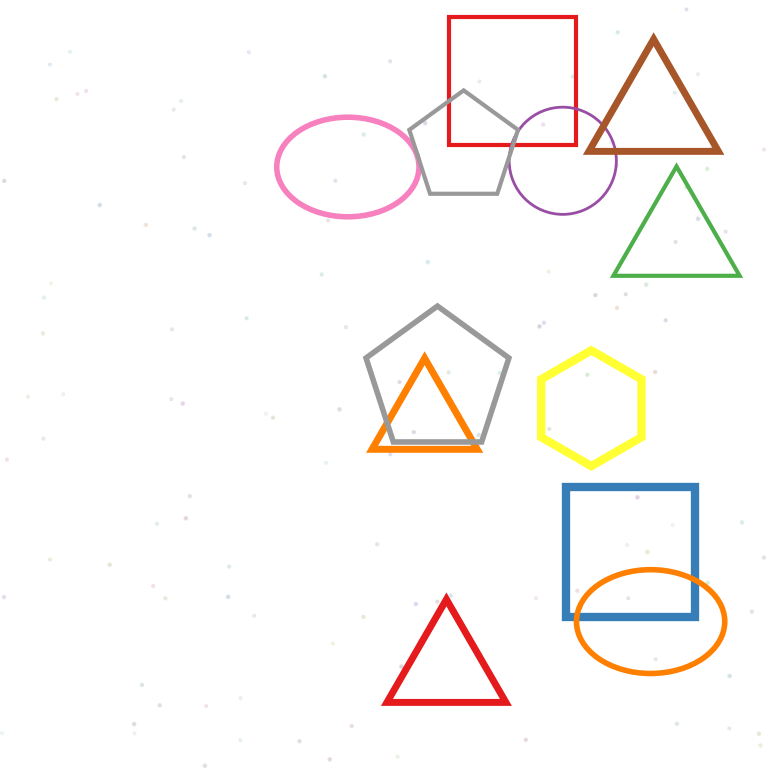[{"shape": "square", "thickness": 1.5, "radius": 0.42, "center": [0.666, 0.895]}, {"shape": "triangle", "thickness": 2.5, "radius": 0.45, "center": [0.58, 0.132]}, {"shape": "square", "thickness": 3, "radius": 0.42, "center": [0.819, 0.283]}, {"shape": "triangle", "thickness": 1.5, "radius": 0.47, "center": [0.879, 0.689]}, {"shape": "circle", "thickness": 1, "radius": 0.35, "center": [0.731, 0.791]}, {"shape": "triangle", "thickness": 2.5, "radius": 0.39, "center": [0.551, 0.456]}, {"shape": "oval", "thickness": 2, "radius": 0.48, "center": [0.845, 0.193]}, {"shape": "hexagon", "thickness": 3, "radius": 0.38, "center": [0.768, 0.47]}, {"shape": "triangle", "thickness": 2.5, "radius": 0.49, "center": [0.849, 0.852]}, {"shape": "oval", "thickness": 2, "radius": 0.46, "center": [0.452, 0.783]}, {"shape": "pentagon", "thickness": 1.5, "radius": 0.37, "center": [0.602, 0.808]}, {"shape": "pentagon", "thickness": 2, "radius": 0.49, "center": [0.568, 0.505]}]